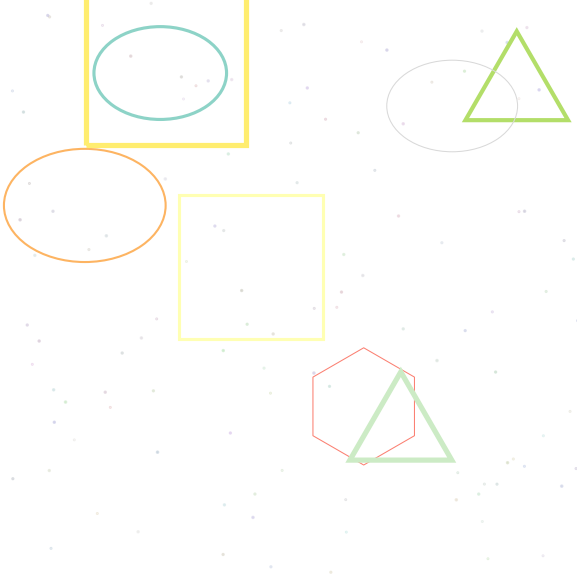[{"shape": "oval", "thickness": 1.5, "radius": 0.57, "center": [0.278, 0.873]}, {"shape": "square", "thickness": 1.5, "radius": 0.62, "center": [0.434, 0.537]}, {"shape": "hexagon", "thickness": 0.5, "radius": 0.51, "center": [0.63, 0.295]}, {"shape": "oval", "thickness": 1, "radius": 0.7, "center": [0.147, 0.643]}, {"shape": "triangle", "thickness": 2, "radius": 0.51, "center": [0.895, 0.842]}, {"shape": "oval", "thickness": 0.5, "radius": 0.57, "center": [0.783, 0.816]}, {"shape": "triangle", "thickness": 2.5, "radius": 0.51, "center": [0.694, 0.253]}, {"shape": "square", "thickness": 2.5, "radius": 0.69, "center": [0.287, 0.886]}]